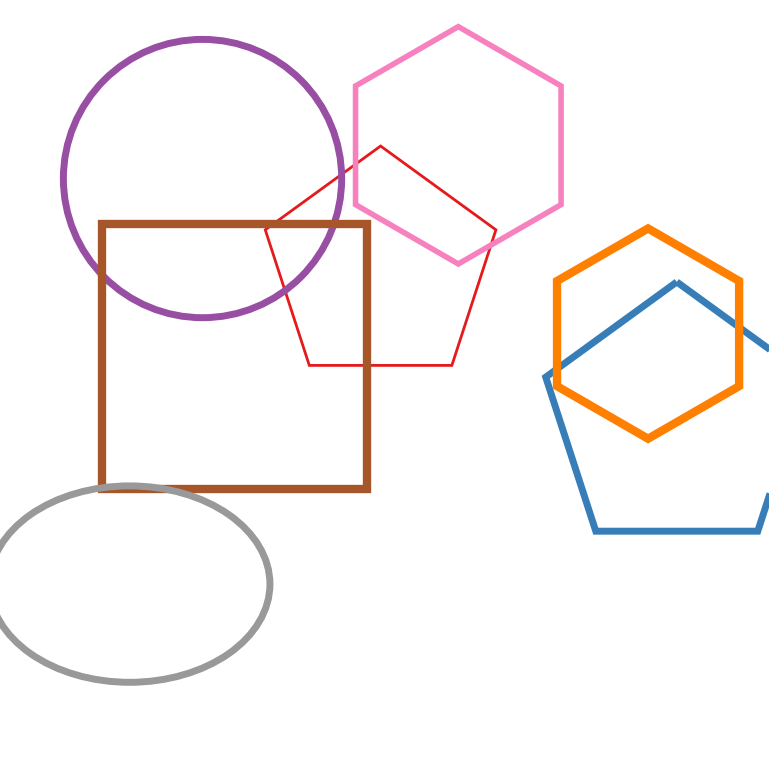[{"shape": "pentagon", "thickness": 1, "radius": 0.79, "center": [0.494, 0.653]}, {"shape": "pentagon", "thickness": 2.5, "radius": 0.89, "center": [0.879, 0.455]}, {"shape": "circle", "thickness": 2.5, "radius": 0.9, "center": [0.263, 0.768]}, {"shape": "hexagon", "thickness": 3, "radius": 0.68, "center": [0.842, 0.567]}, {"shape": "square", "thickness": 3, "radius": 0.86, "center": [0.304, 0.537]}, {"shape": "hexagon", "thickness": 2, "radius": 0.77, "center": [0.595, 0.811]}, {"shape": "oval", "thickness": 2.5, "radius": 0.91, "center": [0.168, 0.241]}]